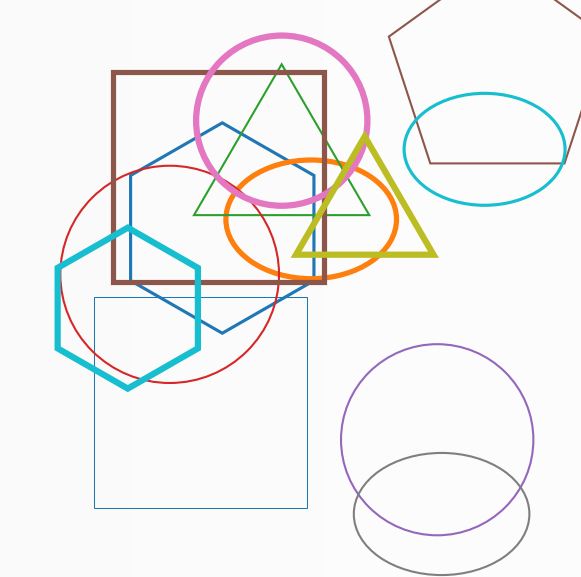[{"shape": "square", "thickness": 0.5, "radius": 0.91, "center": [0.345, 0.303]}, {"shape": "hexagon", "thickness": 1.5, "radius": 0.91, "center": [0.382, 0.604]}, {"shape": "oval", "thickness": 2.5, "radius": 0.73, "center": [0.535, 0.619]}, {"shape": "triangle", "thickness": 1, "radius": 0.87, "center": [0.485, 0.714]}, {"shape": "circle", "thickness": 1, "radius": 0.94, "center": [0.292, 0.524]}, {"shape": "circle", "thickness": 1, "radius": 0.83, "center": [0.752, 0.238]}, {"shape": "pentagon", "thickness": 1, "radius": 0.98, "center": [0.856, 0.875]}, {"shape": "square", "thickness": 2.5, "radius": 0.91, "center": [0.376, 0.693]}, {"shape": "circle", "thickness": 3, "radius": 0.74, "center": [0.485, 0.79]}, {"shape": "oval", "thickness": 1, "radius": 0.76, "center": [0.76, 0.109]}, {"shape": "triangle", "thickness": 3, "radius": 0.68, "center": [0.628, 0.626]}, {"shape": "oval", "thickness": 1.5, "radius": 0.69, "center": [0.834, 0.741]}, {"shape": "hexagon", "thickness": 3, "radius": 0.7, "center": [0.22, 0.466]}]